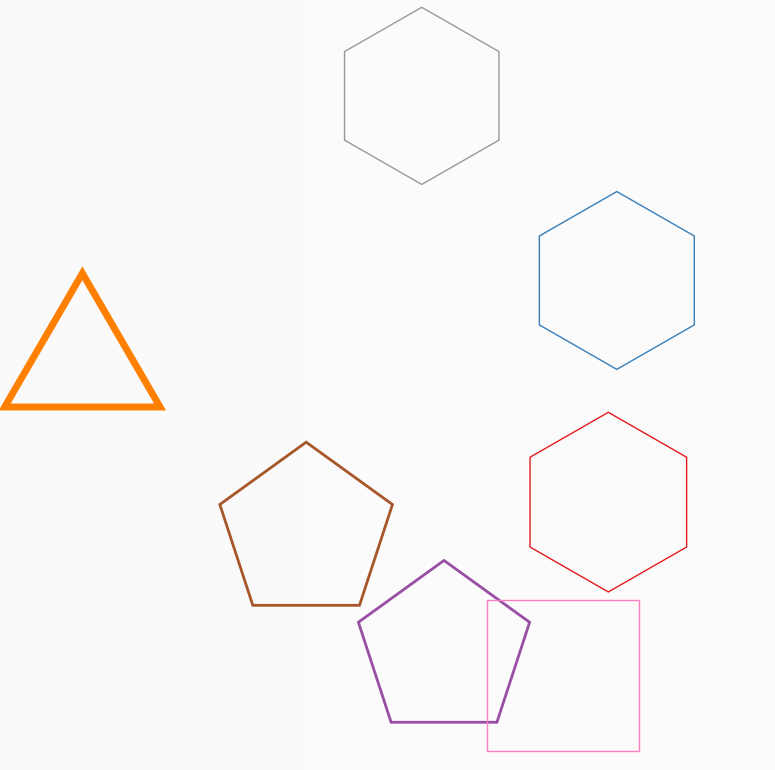[{"shape": "hexagon", "thickness": 0.5, "radius": 0.58, "center": [0.785, 0.348]}, {"shape": "hexagon", "thickness": 0.5, "radius": 0.58, "center": [0.796, 0.636]}, {"shape": "pentagon", "thickness": 1, "radius": 0.58, "center": [0.573, 0.156]}, {"shape": "triangle", "thickness": 2.5, "radius": 0.58, "center": [0.106, 0.529]}, {"shape": "pentagon", "thickness": 1, "radius": 0.59, "center": [0.395, 0.309]}, {"shape": "square", "thickness": 0.5, "radius": 0.49, "center": [0.726, 0.123]}, {"shape": "hexagon", "thickness": 0.5, "radius": 0.58, "center": [0.544, 0.876]}]